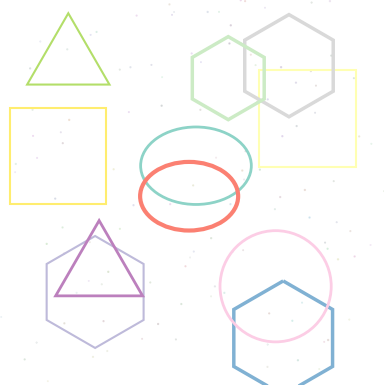[{"shape": "oval", "thickness": 2, "radius": 0.72, "center": [0.509, 0.57]}, {"shape": "square", "thickness": 1.5, "radius": 0.63, "center": [0.798, 0.693]}, {"shape": "hexagon", "thickness": 1.5, "radius": 0.73, "center": [0.247, 0.242]}, {"shape": "oval", "thickness": 3, "radius": 0.64, "center": [0.491, 0.49]}, {"shape": "hexagon", "thickness": 2.5, "radius": 0.74, "center": [0.736, 0.122]}, {"shape": "triangle", "thickness": 1.5, "radius": 0.62, "center": [0.177, 0.842]}, {"shape": "circle", "thickness": 2, "radius": 0.72, "center": [0.716, 0.256]}, {"shape": "hexagon", "thickness": 2.5, "radius": 0.66, "center": [0.751, 0.829]}, {"shape": "triangle", "thickness": 2, "radius": 0.65, "center": [0.257, 0.297]}, {"shape": "hexagon", "thickness": 2.5, "radius": 0.54, "center": [0.593, 0.797]}, {"shape": "square", "thickness": 1.5, "radius": 0.62, "center": [0.15, 0.595]}]